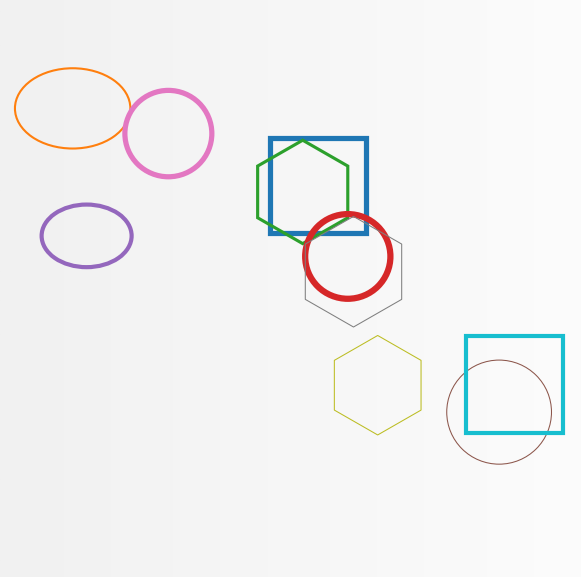[{"shape": "square", "thickness": 2.5, "radius": 0.41, "center": [0.547, 0.678]}, {"shape": "oval", "thickness": 1, "radius": 0.5, "center": [0.125, 0.811]}, {"shape": "hexagon", "thickness": 1.5, "radius": 0.45, "center": [0.521, 0.667]}, {"shape": "circle", "thickness": 3, "radius": 0.37, "center": [0.598, 0.555]}, {"shape": "oval", "thickness": 2, "radius": 0.39, "center": [0.149, 0.591]}, {"shape": "circle", "thickness": 0.5, "radius": 0.45, "center": [0.859, 0.286]}, {"shape": "circle", "thickness": 2.5, "radius": 0.37, "center": [0.29, 0.768]}, {"shape": "hexagon", "thickness": 0.5, "radius": 0.48, "center": [0.608, 0.529]}, {"shape": "hexagon", "thickness": 0.5, "radius": 0.43, "center": [0.65, 0.332]}, {"shape": "square", "thickness": 2, "radius": 0.42, "center": [0.885, 0.333]}]